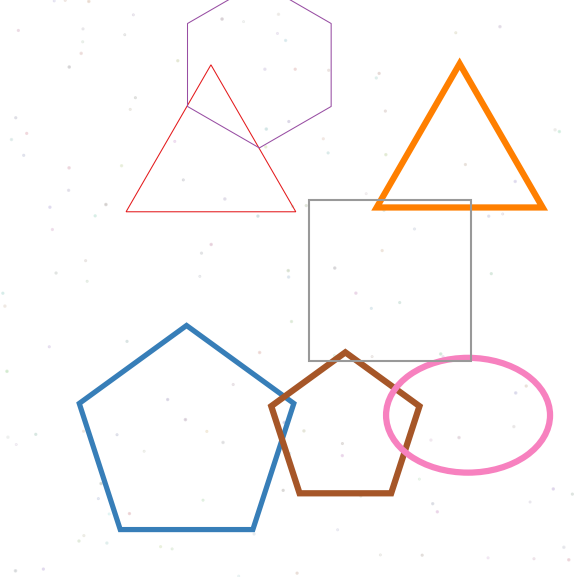[{"shape": "triangle", "thickness": 0.5, "radius": 0.85, "center": [0.365, 0.717]}, {"shape": "pentagon", "thickness": 2.5, "radius": 0.98, "center": [0.323, 0.24]}, {"shape": "hexagon", "thickness": 0.5, "radius": 0.72, "center": [0.449, 0.887]}, {"shape": "triangle", "thickness": 3, "radius": 0.83, "center": [0.796, 0.723]}, {"shape": "pentagon", "thickness": 3, "radius": 0.67, "center": [0.598, 0.254]}, {"shape": "oval", "thickness": 3, "radius": 0.71, "center": [0.81, 0.28]}, {"shape": "square", "thickness": 1, "radius": 0.7, "center": [0.675, 0.513]}]